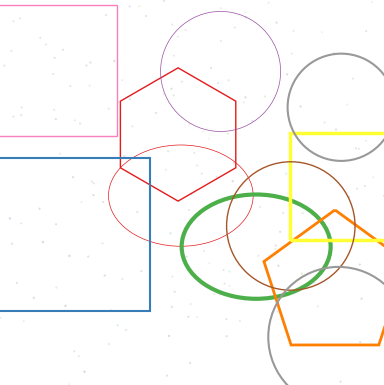[{"shape": "hexagon", "thickness": 1, "radius": 0.87, "center": [0.463, 0.651]}, {"shape": "oval", "thickness": 0.5, "radius": 0.94, "center": [0.47, 0.492]}, {"shape": "square", "thickness": 1.5, "radius": 0.99, "center": [0.191, 0.391]}, {"shape": "oval", "thickness": 3, "radius": 0.97, "center": [0.665, 0.359]}, {"shape": "circle", "thickness": 0.5, "radius": 0.78, "center": [0.573, 0.814]}, {"shape": "pentagon", "thickness": 2, "radius": 0.97, "center": [0.87, 0.261]}, {"shape": "square", "thickness": 2.5, "radius": 0.69, "center": [0.893, 0.516]}, {"shape": "circle", "thickness": 1, "radius": 0.83, "center": [0.755, 0.413]}, {"shape": "square", "thickness": 1, "radius": 0.85, "center": [0.135, 0.816]}, {"shape": "circle", "thickness": 1.5, "radius": 0.91, "center": [0.879, 0.125]}, {"shape": "circle", "thickness": 1.5, "radius": 0.7, "center": [0.886, 0.721]}]